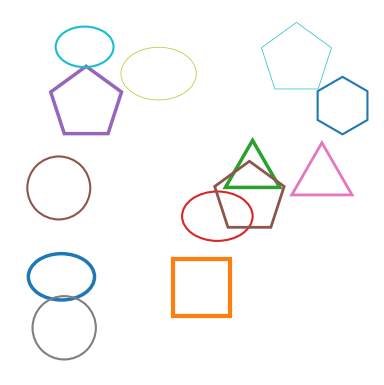[{"shape": "oval", "thickness": 2.5, "radius": 0.43, "center": [0.16, 0.281]}, {"shape": "hexagon", "thickness": 1.5, "radius": 0.37, "center": [0.89, 0.726]}, {"shape": "square", "thickness": 3, "radius": 0.37, "center": [0.523, 0.254]}, {"shape": "triangle", "thickness": 2.5, "radius": 0.41, "center": [0.656, 0.554]}, {"shape": "oval", "thickness": 1.5, "radius": 0.46, "center": [0.565, 0.438]}, {"shape": "pentagon", "thickness": 2.5, "radius": 0.48, "center": [0.224, 0.731]}, {"shape": "circle", "thickness": 1.5, "radius": 0.41, "center": [0.153, 0.512]}, {"shape": "pentagon", "thickness": 2, "radius": 0.47, "center": [0.648, 0.486]}, {"shape": "triangle", "thickness": 2, "radius": 0.45, "center": [0.836, 0.539]}, {"shape": "circle", "thickness": 1.5, "radius": 0.41, "center": [0.167, 0.149]}, {"shape": "oval", "thickness": 0.5, "radius": 0.49, "center": [0.412, 0.809]}, {"shape": "pentagon", "thickness": 0.5, "radius": 0.48, "center": [0.77, 0.846]}, {"shape": "oval", "thickness": 1.5, "radius": 0.38, "center": [0.22, 0.878]}]